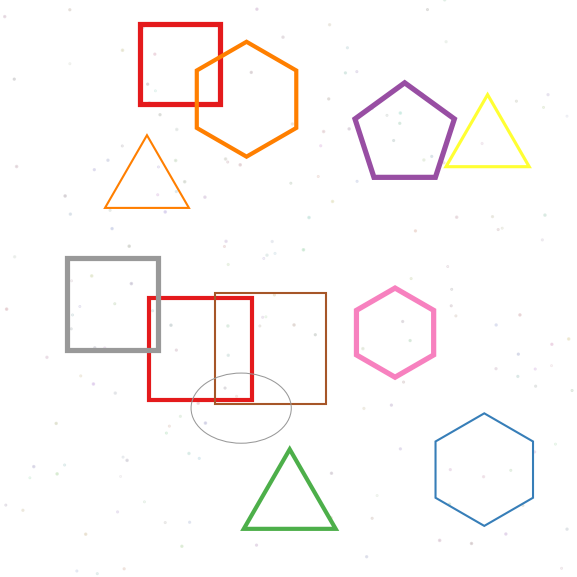[{"shape": "square", "thickness": 2, "radius": 0.45, "center": [0.347, 0.395]}, {"shape": "square", "thickness": 2.5, "radius": 0.35, "center": [0.312, 0.889]}, {"shape": "hexagon", "thickness": 1, "radius": 0.49, "center": [0.839, 0.186]}, {"shape": "triangle", "thickness": 2, "radius": 0.46, "center": [0.502, 0.129]}, {"shape": "pentagon", "thickness": 2.5, "radius": 0.45, "center": [0.701, 0.765]}, {"shape": "hexagon", "thickness": 2, "radius": 0.5, "center": [0.427, 0.827]}, {"shape": "triangle", "thickness": 1, "radius": 0.42, "center": [0.254, 0.681]}, {"shape": "triangle", "thickness": 1.5, "radius": 0.42, "center": [0.844, 0.752]}, {"shape": "square", "thickness": 1, "radius": 0.48, "center": [0.468, 0.396]}, {"shape": "hexagon", "thickness": 2.5, "radius": 0.39, "center": [0.684, 0.423]}, {"shape": "oval", "thickness": 0.5, "radius": 0.43, "center": [0.418, 0.292]}, {"shape": "square", "thickness": 2.5, "radius": 0.4, "center": [0.195, 0.473]}]